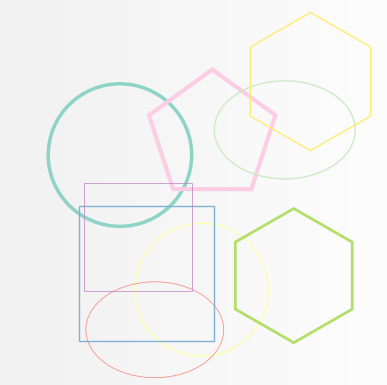[{"shape": "circle", "thickness": 2.5, "radius": 0.93, "center": [0.31, 0.597]}, {"shape": "circle", "thickness": 1, "radius": 0.86, "center": [0.52, 0.248]}, {"shape": "oval", "thickness": 0.5, "radius": 0.89, "center": [0.399, 0.143]}, {"shape": "square", "thickness": 1, "radius": 0.87, "center": [0.378, 0.289]}, {"shape": "hexagon", "thickness": 2, "radius": 0.87, "center": [0.758, 0.284]}, {"shape": "pentagon", "thickness": 3, "radius": 0.86, "center": [0.548, 0.648]}, {"shape": "square", "thickness": 0.5, "radius": 0.7, "center": [0.356, 0.385]}, {"shape": "oval", "thickness": 1, "radius": 0.91, "center": [0.735, 0.663]}, {"shape": "hexagon", "thickness": 1, "radius": 0.9, "center": [0.801, 0.788]}]